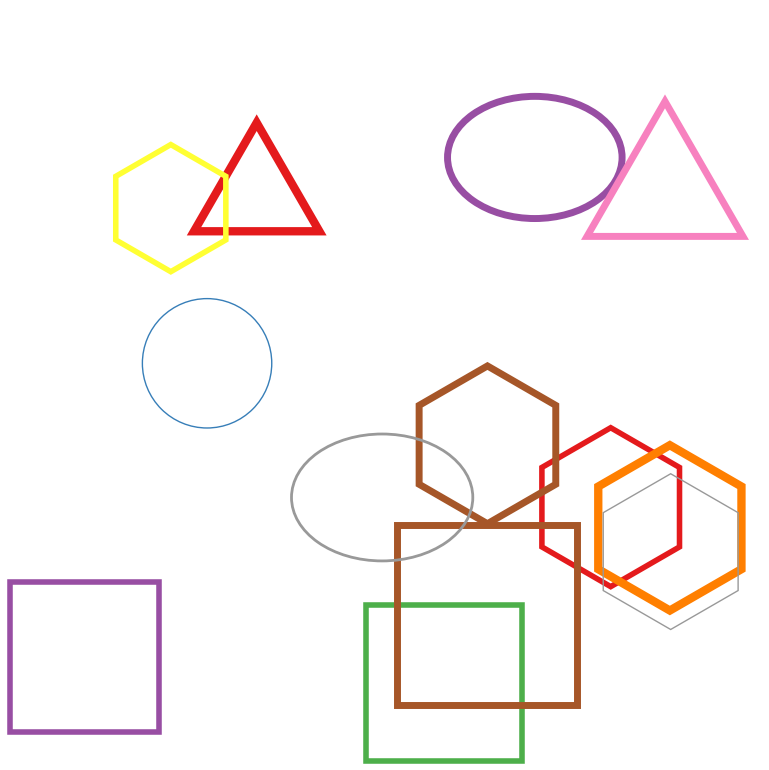[{"shape": "triangle", "thickness": 3, "radius": 0.47, "center": [0.333, 0.747]}, {"shape": "hexagon", "thickness": 2, "radius": 0.52, "center": [0.793, 0.341]}, {"shape": "circle", "thickness": 0.5, "radius": 0.42, "center": [0.269, 0.528]}, {"shape": "square", "thickness": 2, "radius": 0.51, "center": [0.576, 0.113]}, {"shape": "oval", "thickness": 2.5, "radius": 0.57, "center": [0.695, 0.796]}, {"shape": "square", "thickness": 2, "radius": 0.48, "center": [0.11, 0.147]}, {"shape": "hexagon", "thickness": 3, "radius": 0.54, "center": [0.87, 0.314]}, {"shape": "hexagon", "thickness": 2, "radius": 0.41, "center": [0.222, 0.73]}, {"shape": "hexagon", "thickness": 2.5, "radius": 0.51, "center": [0.633, 0.422]}, {"shape": "square", "thickness": 2.5, "radius": 0.58, "center": [0.632, 0.201]}, {"shape": "triangle", "thickness": 2.5, "radius": 0.58, "center": [0.864, 0.751]}, {"shape": "hexagon", "thickness": 0.5, "radius": 0.51, "center": [0.871, 0.284]}, {"shape": "oval", "thickness": 1, "radius": 0.59, "center": [0.496, 0.354]}]